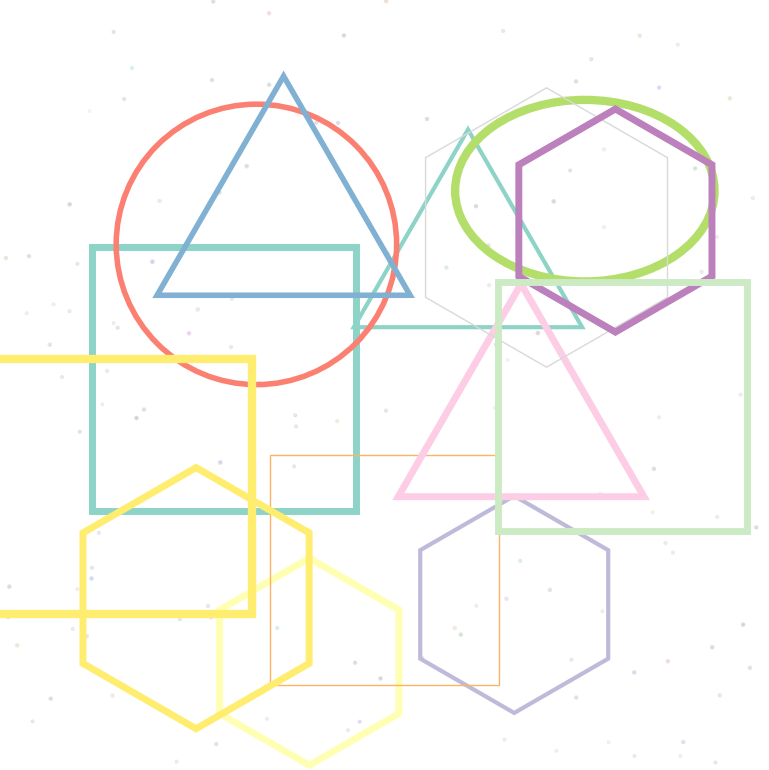[{"shape": "square", "thickness": 2.5, "radius": 0.86, "center": [0.291, 0.508]}, {"shape": "triangle", "thickness": 1.5, "radius": 0.86, "center": [0.608, 0.661]}, {"shape": "hexagon", "thickness": 2.5, "radius": 0.67, "center": [0.402, 0.141]}, {"shape": "hexagon", "thickness": 1.5, "radius": 0.7, "center": [0.668, 0.215]}, {"shape": "circle", "thickness": 2, "radius": 0.91, "center": [0.333, 0.683]}, {"shape": "triangle", "thickness": 2, "radius": 0.95, "center": [0.368, 0.711]}, {"shape": "square", "thickness": 0.5, "radius": 0.75, "center": [0.499, 0.26]}, {"shape": "oval", "thickness": 3, "radius": 0.84, "center": [0.76, 0.752]}, {"shape": "triangle", "thickness": 2.5, "radius": 0.92, "center": [0.677, 0.447]}, {"shape": "hexagon", "thickness": 0.5, "radius": 0.91, "center": [0.71, 0.705]}, {"shape": "hexagon", "thickness": 2.5, "radius": 0.72, "center": [0.799, 0.714]}, {"shape": "square", "thickness": 2.5, "radius": 0.81, "center": [0.809, 0.472]}, {"shape": "hexagon", "thickness": 2.5, "radius": 0.85, "center": [0.255, 0.223]}, {"shape": "square", "thickness": 3, "radius": 0.83, "center": [0.162, 0.369]}]